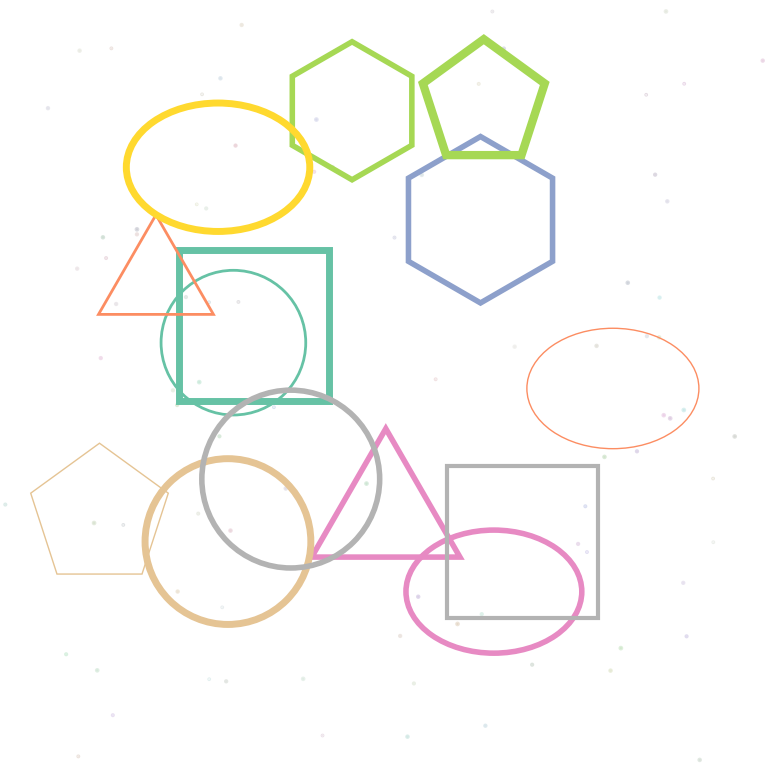[{"shape": "square", "thickness": 2.5, "radius": 0.49, "center": [0.33, 0.577]}, {"shape": "circle", "thickness": 1, "radius": 0.47, "center": [0.303, 0.555]}, {"shape": "triangle", "thickness": 1, "radius": 0.43, "center": [0.203, 0.635]}, {"shape": "oval", "thickness": 0.5, "radius": 0.56, "center": [0.796, 0.495]}, {"shape": "hexagon", "thickness": 2, "radius": 0.54, "center": [0.624, 0.715]}, {"shape": "triangle", "thickness": 2, "radius": 0.56, "center": [0.501, 0.332]}, {"shape": "oval", "thickness": 2, "radius": 0.57, "center": [0.641, 0.232]}, {"shape": "hexagon", "thickness": 2, "radius": 0.45, "center": [0.457, 0.856]}, {"shape": "pentagon", "thickness": 3, "radius": 0.42, "center": [0.628, 0.866]}, {"shape": "oval", "thickness": 2.5, "radius": 0.6, "center": [0.283, 0.783]}, {"shape": "pentagon", "thickness": 0.5, "radius": 0.47, "center": [0.129, 0.33]}, {"shape": "circle", "thickness": 2.5, "radius": 0.54, "center": [0.296, 0.297]}, {"shape": "circle", "thickness": 2, "radius": 0.58, "center": [0.378, 0.378]}, {"shape": "square", "thickness": 1.5, "radius": 0.49, "center": [0.678, 0.296]}]